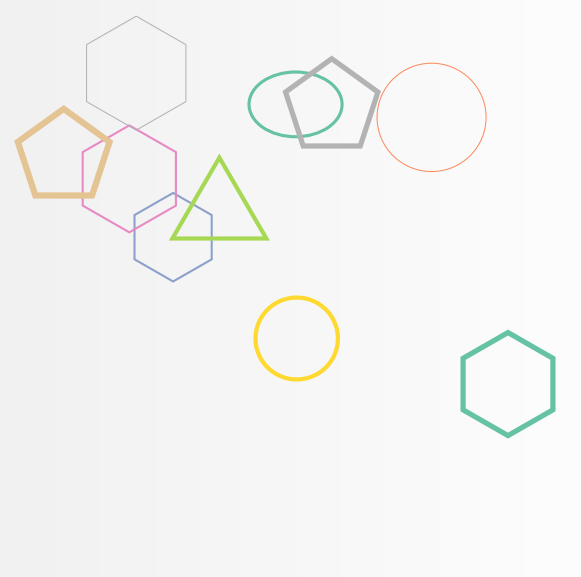[{"shape": "oval", "thickness": 1.5, "radius": 0.4, "center": [0.508, 0.818]}, {"shape": "hexagon", "thickness": 2.5, "radius": 0.45, "center": [0.874, 0.334]}, {"shape": "circle", "thickness": 0.5, "radius": 0.47, "center": [0.742, 0.796]}, {"shape": "hexagon", "thickness": 1, "radius": 0.38, "center": [0.298, 0.588]}, {"shape": "hexagon", "thickness": 1, "radius": 0.46, "center": [0.222, 0.689]}, {"shape": "triangle", "thickness": 2, "radius": 0.47, "center": [0.377, 0.633]}, {"shape": "circle", "thickness": 2, "radius": 0.35, "center": [0.51, 0.413]}, {"shape": "pentagon", "thickness": 3, "radius": 0.41, "center": [0.11, 0.728]}, {"shape": "pentagon", "thickness": 2.5, "radius": 0.42, "center": [0.571, 0.814]}, {"shape": "hexagon", "thickness": 0.5, "radius": 0.49, "center": [0.234, 0.872]}]